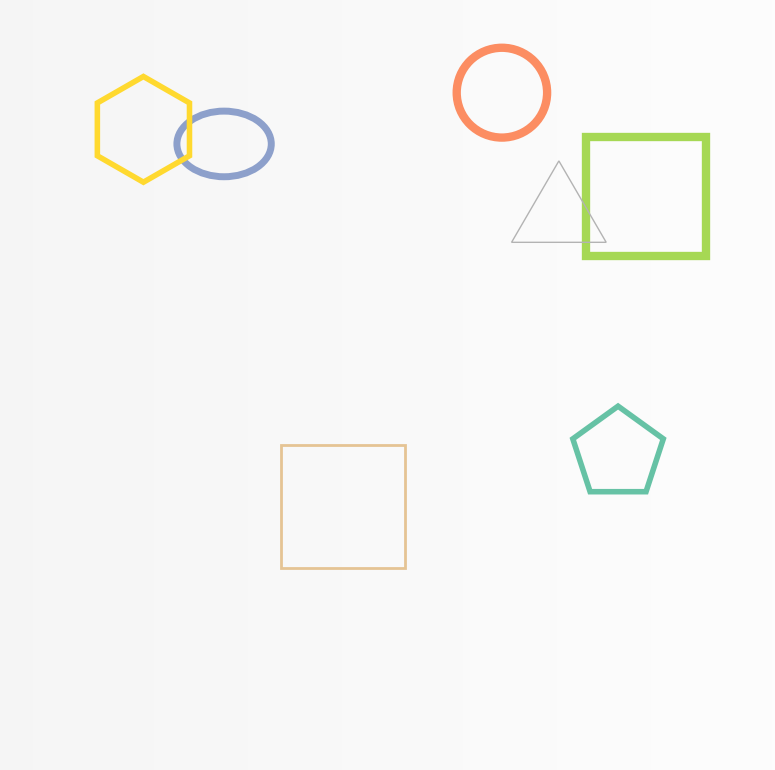[{"shape": "pentagon", "thickness": 2, "radius": 0.31, "center": [0.798, 0.411]}, {"shape": "circle", "thickness": 3, "radius": 0.29, "center": [0.648, 0.88]}, {"shape": "oval", "thickness": 2.5, "radius": 0.3, "center": [0.289, 0.813]}, {"shape": "square", "thickness": 3, "radius": 0.39, "center": [0.834, 0.744]}, {"shape": "hexagon", "thickness": 2, "radius": 0.34, "center": [0.185, 0.832]}, {"shape": "square", "thickness": 1, "radius": 0.4, "center": [0.443, 0.342]}, {"shape": "triangle", "thickness": 0.5, "radius": 0.35, "center": [0.721, 0.721]}]